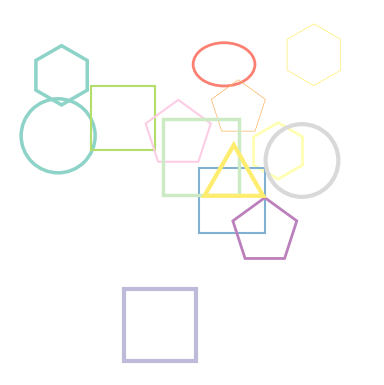[{"shape": "hexagon", "thickness": 2.5, "radius": 0.39, "center": [0.16, 0.804]}, {"shape": "circle", "thickness": 2.5, "radius": 0.48, "center": [0.151, 0.647]}, {"shape": "hexagon", "thickness": 2, "radius": 0.37, "center": [0.722, 0.608]}, {"shape": "square", "thickness": 3, "radius": 0.47, "center": [0.415, 0.156]}, {"shape": "oval", "thickness": 2, "radius": 0.4, "center": [0.582, 0.833]}, {"shape": "square", "thickness": 1.5, "radius": 0.43, "center": [0.603, 0.479]}, {"shape": "pentagon", "thickness": 0.5, "radius": 0.37, "center": [0.619, 0.719]}, {"shape": "square", "thickness": 1.5, "radius": 0.42, "center": [0.32, 0.694]}, {"shape": "pentagon", "thickness": 1.5, "radius": 0.44, "center": [0.463, 0.652]}, {"shape": "circle", "thickness": 3, "radius": 0.47, "center": [0.784, 0.583]}, {"shape": "pentagon", "thickness": 2, "radius": 0.44, "center": [0.688, 0.399]}, {"shape": "square", "thickness": 2.5, "radius": 0.49, "center": [0.523, 0.591]}, {"shape": "triangle", "thickness": 3, "radius": 0.44, "center": [0.607, 0.535]}, {"shape": "hexagon", "thickness": 0.5, "radius": 0.4, "center": [0.815, 0.858]}]